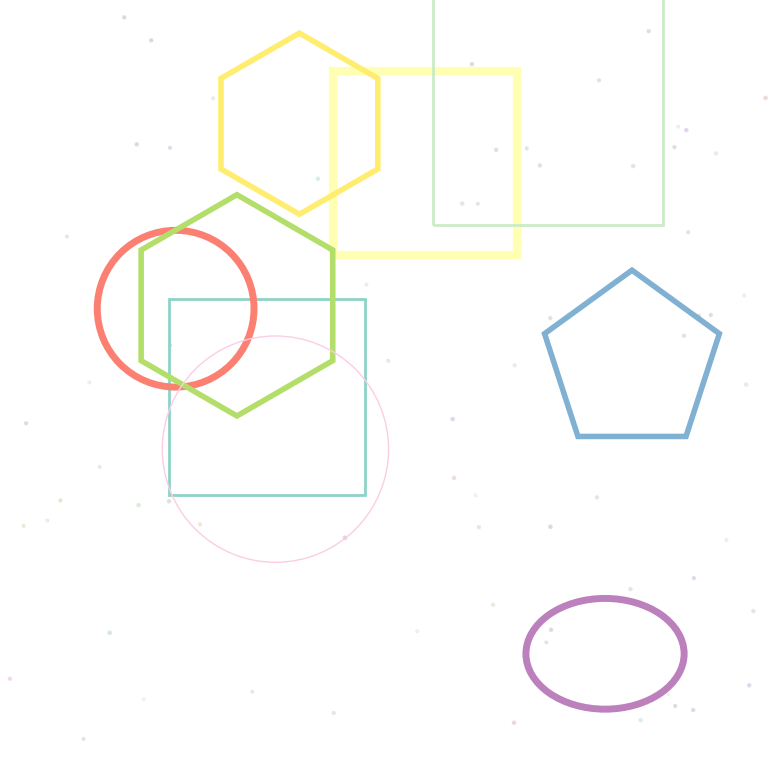[{"shape": "square", "thickness": 1, "radius": 0.64, "center": [0.347, 0.484]}, {"shape": "square", "thickness": 3, "radius": 0.6, "center": [0.552, 0.788]}, {"shape": "circle", "thickness": 2.5, "radius": 0.51, "center": [0.228, 0.599]}, {"shape": "pentagon", "thickness": 2, "radius": 0.6, "center": [0.821, 0.53]}, {"shape": "hexagon", "thickness": 2, "radius": 0.72, "center": [0.308, 0.603]}, {"shape": "circle", "thickness": 0.5, "radius": 0.73, "center": [0.358, 0.417]}, {"shape": "oval", "thickness": 2.5, "radius": 0.51, "center": [0.786, 0.151]}, {"shape": "square", "thickness": 1, "radius": 0.74, "center": [0.712, 0.856]}, {"shape": "hexagon", "thickness": 2, "radius": 0.59, "center": [0.389, 0.839]}]